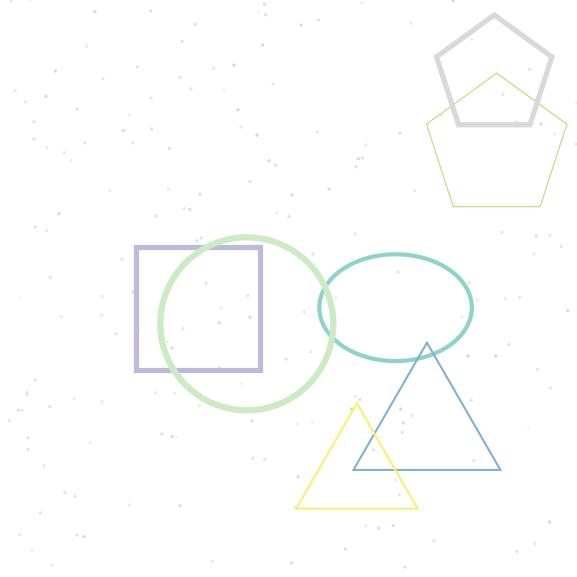[{"shape": "oval", "thickness": 2, "radius": 0.66, "center": [0.685, 0.466]}, {"shape": "square", "thickness": 2.5, "radius": 0.53, "center": [0.343, 0.465]}, {"shape": "triangle", "thickness": 1, "radius": 0.73, "center": [0.739, 0.259]}, {"shape": "pentagon", "thickness": 0.5, "radius": 0.64, "center": [0.86, 0.745]}, {"shape": "pentagon", "thickness": 2.5, "radius": 0.53, "center": [0.856, 0.868]}, {"shape": "circle", "thickness": 3, "radius": 0.75, "center": [0.427, 0.438]}, {"shape": "triangle", "thickness": 1, "radius": 0.61, "center": [0.618, 0.179]}]